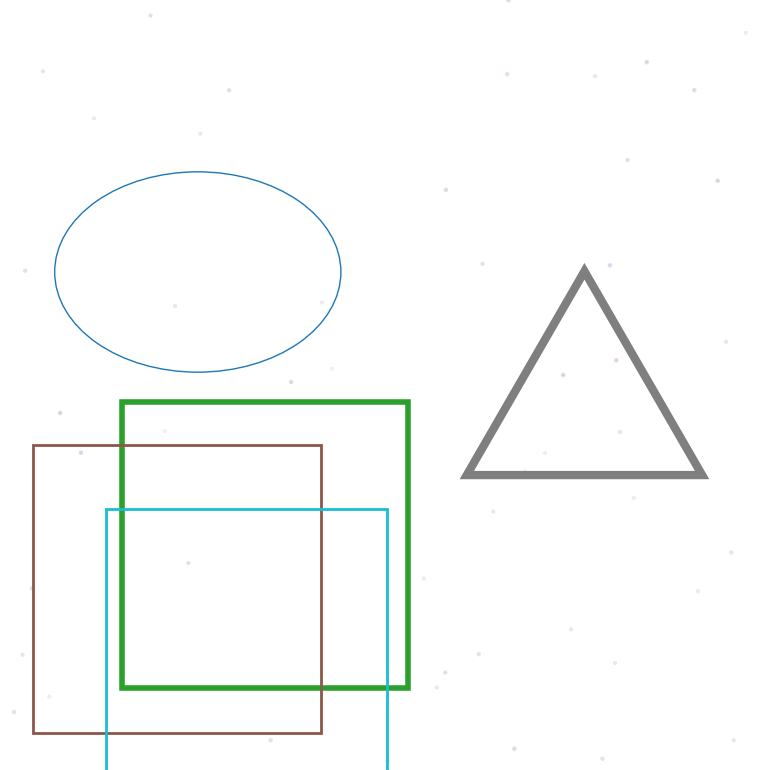[{"shape": "oval", "thickness": 0.5, "radius": 0.93, "center": [0.257, 0.647]}, {"shape": "square", "thickness": 2, "radius": 0.93, "center": [0.344, 0.292]}, {"shape": "square", "thickness": 1, "radius": 0.94, "center": [0.23, 0.235]}, {"shape": "triangle", "thickness": 3, "radius": 0.88, "center": [0.759, 0.471]}, {"shape": "square", "thickness": 1, "radius": 0.91, "center": [0.32, 0.156]}]